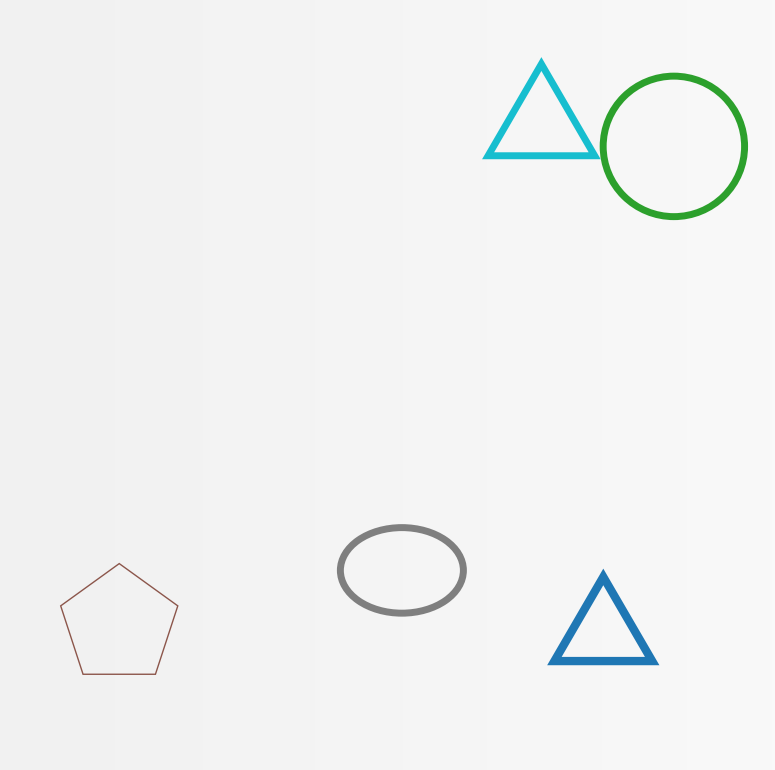[{"shape": "triangle", "thickness": 3, "radius": 0.36, "center": [0.778, 0.178]}, {"shape": "circle", "thickness": 2.5, "radius": 0.46, "center": [0.87, 0.81]}, {"shape": "pentagon", "thickness": 0.5, "radius": 0.4, "center": [0.154, 0.189]}, {"shape": "oval", "thickness": 2.5, "radius": 0.4, "center": [0.519, 0.259]}, {"shape": "triangle", "thickness": 2.5, "radius": 0.4, "center": [0.699, 0.837]}]